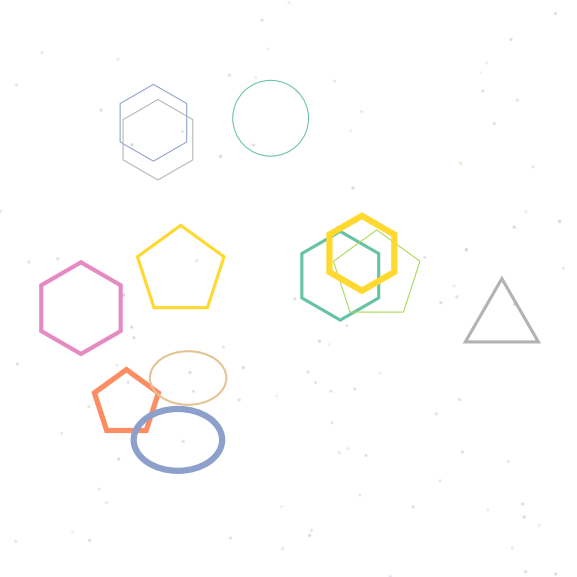[{"shape": "circle", "thickness": 0.5, "radius": 0.33, "center": [0.469, 0.794]}, {"shape": "hexagon", "thickness": 1.5, "radius": 0.38, "center": [0.589, 0.522]}, {"shape": "pentagon", "thickness": 2.5, "radius": 0.29, "center": [0.219, 0.301]}, {"shape": "hexagon", "thickness": 0.5, "radius": 0.33, "center": [0.266, 0.787]}, {"shape": "oval", "thickness": 3, "radius": 0.38, "center": [0.308, 0.237]}, {"shape": "hexagon", "thickness": 2, "radius": 0.4, "center": [0.14, 0.466]}, {"shape": "pentagon", "thickness": 0.5, "radius": 0.39, "center": [0.652, 0.522]}, {"shape": "pentagon", "thickness": 1.5, "radius": 0.39, "center": [0.313, 0.53]}, {"shape": "hexagon", "thickness": 3, "radius": 0.32, "center": [0.627, 0.561]}, {"shape": "oval", "thickness": 1, "radius": 0.33, "center": [0.326, 0.345]}, {"shape": "triangle", "thickness": 1.5, "radius": 0.37, "center": [0.869, 0.444]}, {"shape": "hexagon", "thickness": 0.5, "radius": 0.35, "center": [0.273, 0.757]}]